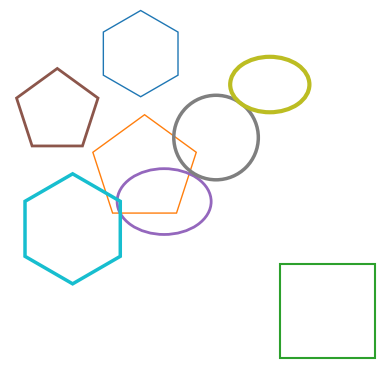[{"shape": "hexagon", "thickness": 1, "radius": 0.56, "center": [0.365, 0.861]}, {"shape": "pentagon", "thickness": 1, "radius": 0.71, "center": [0.375, 0.561]}, {"shape": "square", "thickness": 1.5, "radius": 0.61, "center": [0.851, 0.192]}, {"shape": "oval", "thickness": 2, "radius": 0.61, "center": [0.426, 0.476]}, {"shape": "pentagon", "thickness": 2, "radius": 0.56, "center": [0.149, 0.711]}, {"shape": "circle", "thickness": 2.5, "radius": 0.55, "center": [0.561, 0.643]}, {"shape": "oval", "thickness": 3, "radius": 0.51, "center": [0.701, 0.78]}, {"shape": "hexagon", "thickness": 2.5, "radius": 0.71, "center": [0.189, 0.406]}]